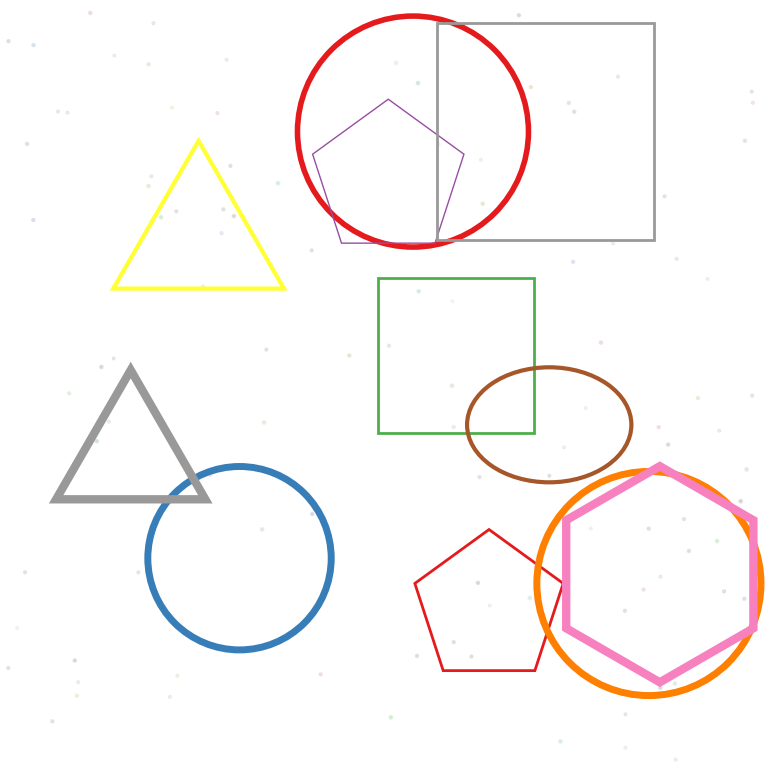[{"shape": "circle", "thickness": 2, "radius": 0.75, "center": [0.536, 0.829]}, {"shape": "pentagon", "thickness": 1, "radius": 0.51, "center": [0.635, 0.211]}, {"shape": "circle", "thickness": 2.5, "radius": 0.6, "center": [0.311, 0.275]}, {"shape": "square", "thickness": 1, "radius": 0.51, "center": [0.592, 0.538]}, {"shape": "pentagon", "thickness": 0.5, "radius": 0.52, "center": [0.504, 0.768]}, {"shape": "circle", "thickness": 2.5, "radius": 0.73, "center": [0.843, 0.242]}, {"shape": "triangle", "thickness": 1.5, "radius": 0.64, "center": [0.258, 0.689]}, {"shape": "oval", "thickness": 1.5, "radius": 0.53, "center": [0.713, 0.448]}, {"shape": "hexagon", "thickness": 3, "radius": 0.7, "center": [0.857, 0.254]}, {"shape": "square", "thickness": 1, "radius": 0.7, "center": [0.708, 0.829]}, {"shape": "triangle", "thickness": 3, "radius": 0.56, "center": [0.17, 0.407]}]